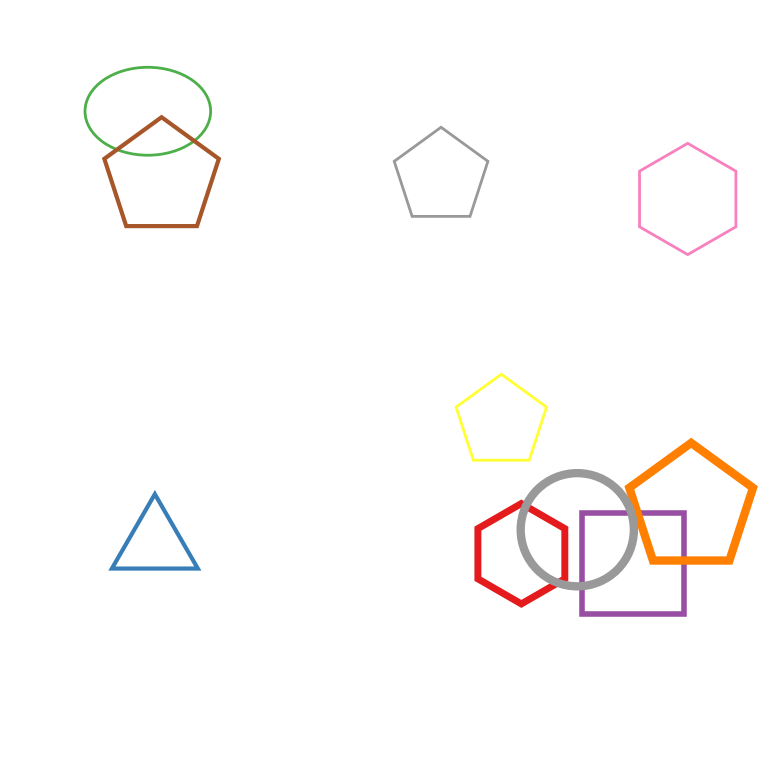[{"shape": "hexagon", "thickness": 2.5, "radius": 0.33, "center": [0.677, 0.281]}, {"shape": "triangle", "thickness": 1.5, "radius": 0.32, "center": [0.201, 0.294]}, {"shape": "oval", "thickness": 1, "radius": 0.41, "center": [0.192, 0.856]}, {"shape": "square", "thickness": 2, "radius": 0.33, "center": [0.822, 0.268]}, {"shape": "pentagon", "thickness": 3, "radius": 0.42, "center": [0.898, 0.34]}, {"shape": "pentagon", "thickness": 1, "radius": 0.31, "center": [0.651, 0.452]}, {"shape": "pentagon", "thickness": 1.5, "radius": 0.39, "center": [0.21, 0.77]}, {"shape": "hexagon", "thickness": 1, "radius": 0.36, "center": [0.893, 0.742]}, {"shape": "pentagon", "thickness": 1, "radius": 0.32, "center": [0.573, 0.771]}, {"shape": "circle", "thickness": 3, "radius": 0.37, "center": [0.75, 0.312]}]